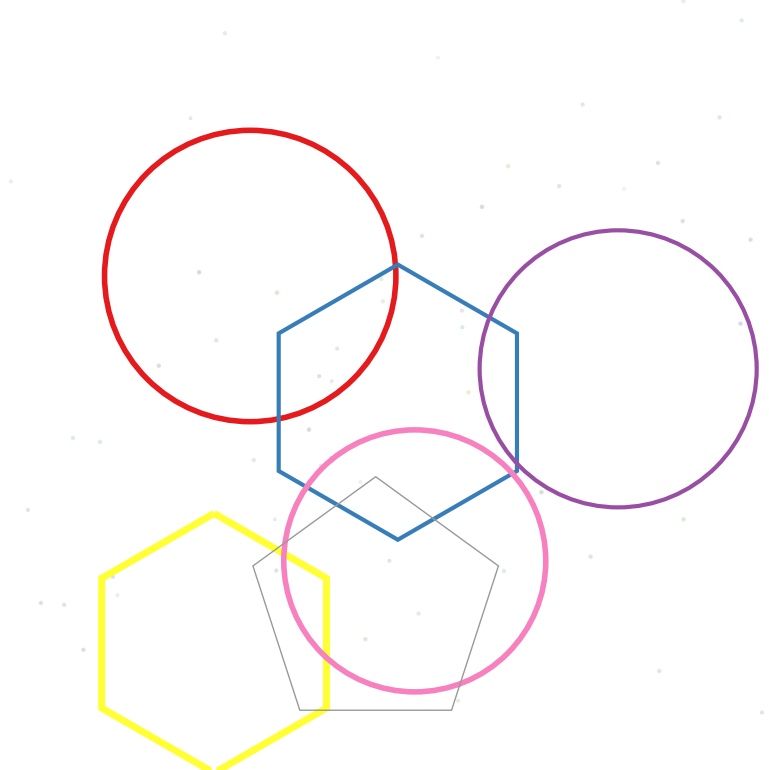[{"shape": "circle", "thickness": 2, "radius": 0.95, "center": [0.325, 0.642]}, {"shape": "hexagon", "thickness": 1.5, "radius": 0.89, "center": [0.517, 0.478]}, {"shape": "circle", "thickness": 1.5, "radius": 0.9, "center": [0.803, 0.521]}, {"shape": "hexagon", "thickness": 2.5, "radius": 0.84, "center": [0.278, 0.165]}, {"shape": "circle", "thickness": 2, "radius": 0.85, "center": [0.539, 0.272]}, {"shape": "pentagon", "thickness": 0.5, "radius": 0.84, "center": [0.488, 0.213]}]